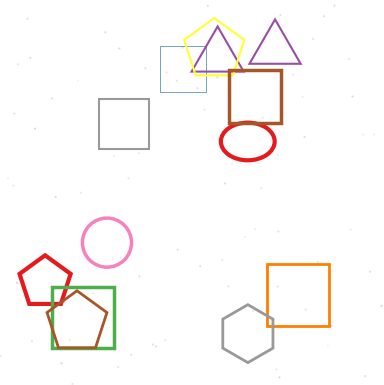[{"shape": "oval", "thickness": 3, "radius": 0.35, "center": [0.644, 0.633]}, {"shape": "pentagon", "thickness": 3, "radius": 0.35, "center": [0.117, 0.267]}, {"shape": "square", "thickness": 0.5, "radius": 0.3, "center": [0.476, 0.822]}, {"shape": "square", "thickness": 2.5, "radius": 0.4, "center": [0.216, 0.175]}, {"shape": "triangle", "thickness": 1.5, "radius": 0.38, "center": [0.714, 0.873]}, {"shape": "triangle", "thickness": 1.5, "radius": 0.39, "center": [0.565, 0.853]}, {"shape": "square", "thickness": 2, "radius": 0.4, "center": [0.774, 0.233]}, {"shape": "pentagon", "thickness": 1.5, "radius": 0.41, "center": [0.557, 0.871]}, {"shape": "square", "thickness": 2.5, "radius": 0.34, "center": [0.661, 0.749]}, {"shape": "pentagon", "thickness": 2, "radius": 0.41, "center": [0.2, 0.163]}, {"shape": "circle", "thickness": 2.5, "radius": 0.32, "center": [0.278, 0.37]}, {"shape": "hexagon", "thickness": 2, "radius": 0.38, "center": [0.644, 0.133]}, {"shape": "square", "thickness": 1.5, "radius": 0.32, "center": [0.323, 0.678]}]